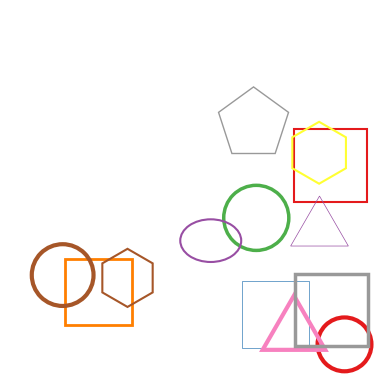[{"shape": "square", "thickness": 1.5, "radius": 0.47, "center": [0.858, 0.571]}, {"shape": "circle", "thickness": 3, "radius": 0.35, "center": [0.895, 0.106]}, {"shape": "square", "thickness": 0.5, "radius": 0.44, "center": [0.716, 0.183]}, {"shape": "circle", "thickness": 2.5, "radius": 0.42, "center": [0.666, 0.434]}, {"shape": "triangle", "thickness": 0.5, "radius": 0.43, "center": [0.83, 0.404]}, {"shape": "oval", "thickness": 1.5, "radius": 0.4, "center": [0.547, 0.375]}, {"shape": "square", "thickness": 2, "radius": 0.43, "center": [0.256, 0.241]}, {"shape": "hexagon", "thickness": 1.5, "radius": 0.4, "center": [0.829, 0.603]}, {"shape": "hexagon", "thickness": 1.5, "radius": 0.38, "center": [0.331, 0.278]}, {"shape": "circle", "thickness": 3, "radius": 0.4, "center": [0.163, 0.286]}, {"shape": "triangle", "thickness": 3, "radius": 0.47, "center": [0.764, 0.138]}, {"shape": "square", "thickness": 2.5, "radius": 0.47, "center": [0.86, 0.194]}, {"shape": "pentagon", "thickness": 1, "radius": 0.48, "center": [0.659, 0.679]}]